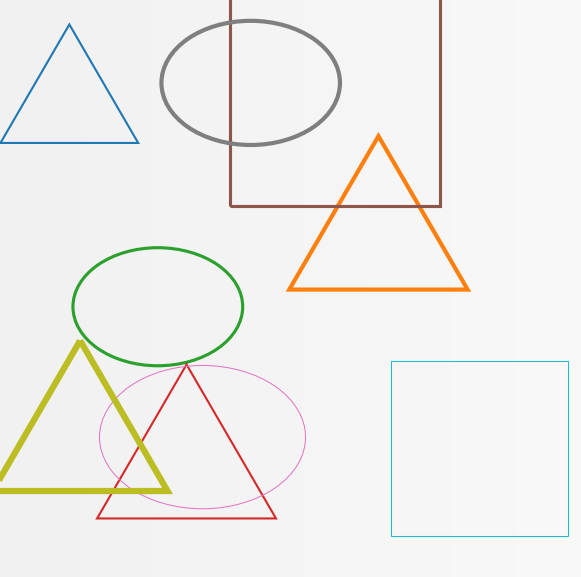[{"shape": "triangle", "thickness": 1, "radius": 0.68, "center": [0.119, 0.82]}, {"shape": "triangle", "thickness": 2, "radius": 0.89, "center": [0.651, 0.586]}, {"shape": "oval", "thickness": 1.5, "radius": 0.73, "center": [0.272, 0.468]}, {"shape": "triangle", "thickness": 1, "radius": 0.89, "center": [0.321, 0.19]}, {"shape": "square", "thickness": 1.5, "radius": 0.9, "center": [0.576, 0.824]}, {"shape": "oval", "thickness": 0.5, "radius": 0.89, "center": [0.348, 0.242]}, {"shape": "oval", "thickness": 2, "radius": 0.77, "center": [0.431, 0.856]}, {"shape": "triangle", "thickness": 3, "radius": 0.87, "center": [0.138, 0.236]}, {"shape": "square", "thickness": 0.5, "radius": 0.76, "center": [0.825, 0.222]}]